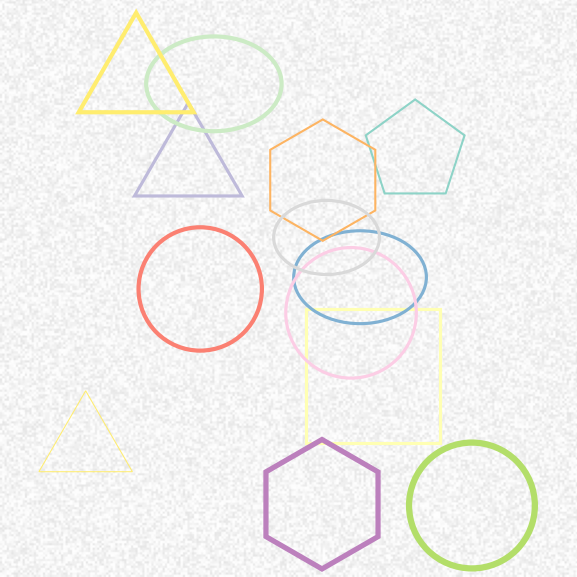[{"shape": "pentagon", "thickness": 1, "radius": 0.45, "center": [0.719, 0.737]}, {"shape": "square", "thickness": 1.5, "radius": 0.58, "center": [0.645, 0.347]}, {"shape": "triangle", "thickness": 1.5, "radius": 0.54, "center": [0.326, 0.714]}, {"shape": "circle", "thickness": 2, "radius": 0.53, "center": [0.347, 0.499]}, {"shape": "oval", "thickness": 1.5, "radius": 0.57, "center": [0.623, 0.519]}, {"shape": "hexagon", "thickness": 1, "radius": 0.53, "center": [0.559, 0.687]}, {"shape": "circle", "thickness": 3, "radius": 0.54, "center": [0.817, 0.124]}, {"shape": "circle", "thickness": 1.5, "radius": 0.57, "center": [0.608, 0.457]}, {"shape": "oval", "thickness": 1.5, "radius": 0.46, "center": [0.565, 0.588]}, {"shape": "hexagon", "thickness": 2.5, "radius": 0.56, "center": [0.558, 0.126]}, {"shape": "oval", "thickness": 2, "radius": 0.59, "center": [0.37, 0.854]}, {"shape": "triangle", "thickness": 0.5, "radius": 0.47, "center": [0.148, 0.229]}, {"shape": "triangle", "thickness": 2, "radius": 0.57, "center": [0.236, 0.862]}]